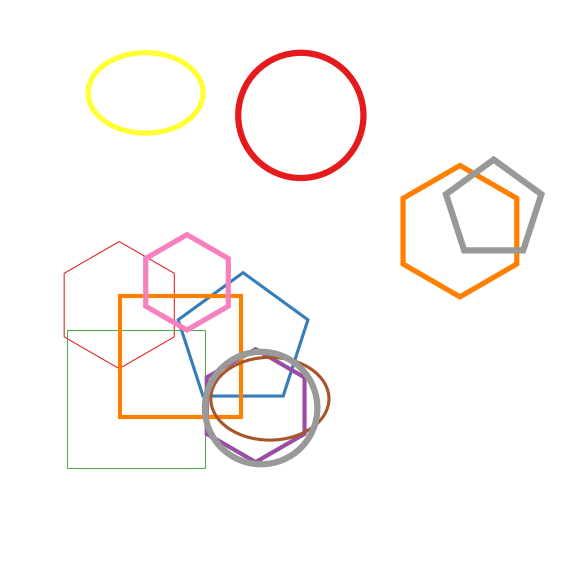[{"shape": "circle", "thickness": 3, "radius": 0.54, "center": [0.521, 0.799]}, {"shape": "hexagon", "thickness": 0.5, "radius": 0.55, "center": [0.206, 0.471]}, {"shape": "pentagon", "thickness": 1.5, "radius": 0.59, "center": [0.421, 0.409]}, {"shape": "square", "thickness": 0.5, "radius": 0.59, "center": [0.236, 0.308]}, {"shape": "hexagon", "thickness": 2, "radius": 0.49, "center": [0.443, 0.297]}, {"shape": "square", "thickness": 2, "radius": 0.52, "center": [0.313, 0.382]}, {"shape": "hexagon", "thickness": 2.5, "radius": 0.57, "center": [0.796, 0.599]}, {"shape": "oval", "thickness": 2.5, "radius": 0.5, "center": [0.252, 0.838]}, {"shape": "oval", "thickness": 1.5, "radius": 0.51, "center": [0.467, 0.309]}, {"shape": "hexagon", "thickness": 2.5, "radius": 0.41, "center": [0.324, 0.51]}, {"shape": "circle", "thickness": 3, "radius": 0.49, "center": [0.452, 0.293]}, {"shape": "pentagon", "thickness": 3, "radius": 0.43, "center": [0.855, 0.636]}]